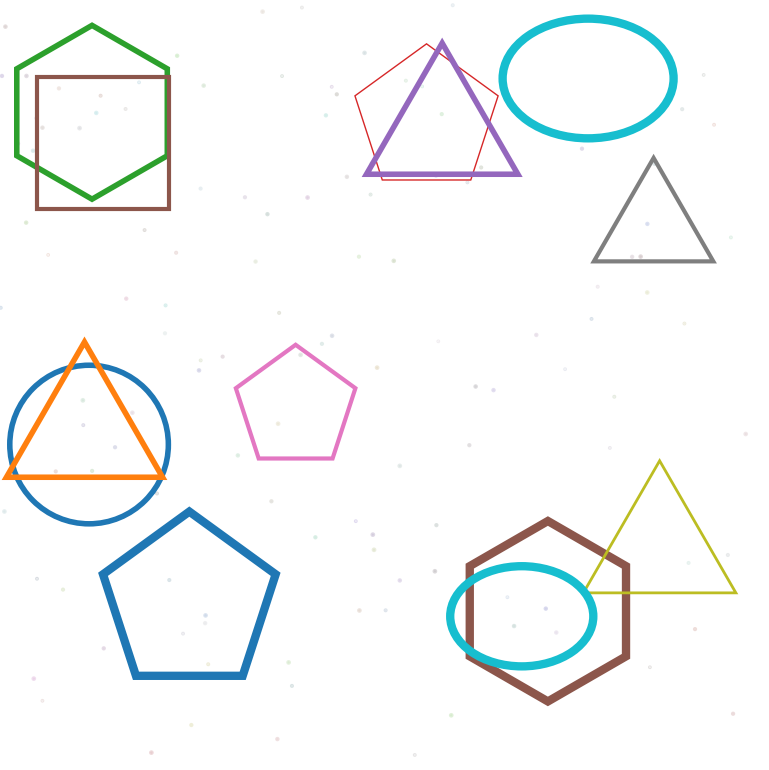[{"shape": "pentagon", "thickness": 3, "radius": 0.59, "center": [0.246, 0.218]}, {"shape": "circle", "thickness": 2, "radius": 0.51, "center": [0.116, 0.423]}, {"shape": "triangle", "thickness": 2, "radius": 0.59, "center": [0.11, 0.439]}, {"shape": "hexagon", "thickness": 2, "radius": 0.56, "center": [0.12, 0.854]}, {"shape": "pentagon", "thickness": 0.5, "radius": 0.49, "center": [0.554, 0.845]}, {"shape": "triangle", "thickness": 2, "radius": 0.57, "center": [0.574, 0.83]}, {"shape": "square", "thickness": 1.5, "radius": 0.43, "center": [0.133, 0.814]}, {"shape": "hexagon", "thickness": 3, "radius": 0.59, "center": [0.712, 0.206]}, {"shape": "pentagon", "thickness": 1.5, "radius": 0.41, "center": [0.384, 0.471]}, {"shape": "triangle", "thickness": 1.5, "radius": 0.45, "center": [0.849, 0.705]}, {"shape": "triangle", "thickness": 1, "radius": 0.57, "center": [0.857, 0.287]}, {"shape": "oval", "thickness": 3, "radius": 0.56, "center": [0.764, 0.898]}, {"shape": "oval", "thickness": 3, "radius": 0.46, "center": [0.678, 0.2]}]